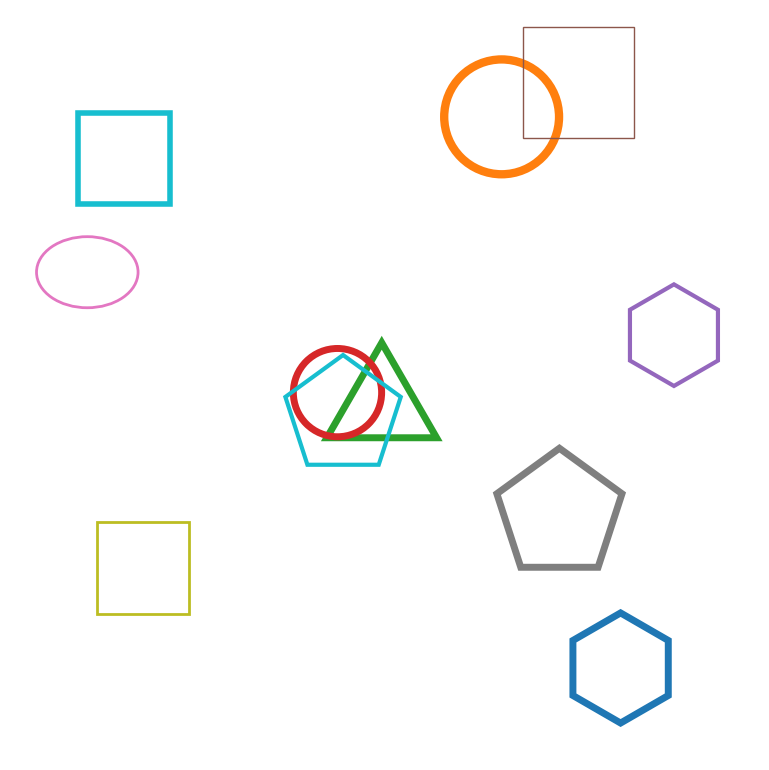[{"shape": "hexagon", "thickness": 2.5, "radius": 0.36, "center": [0.806, 0.132]}, {"shape": "circle", "thickness": 3, "radius": 0.37, "center": [0.651, 0.848]}, {"shape": "triangle", "thickness": 2.5, "radius": 0.41, "center": [0.496, 0.473]}, {"shape": "circle", "thickness": 2.5, "radius": 0.29, "center": [0.438, 0.49]}, {"shape": "hexagon", "thickness": 1.5, "radius": 0.33, "center": [0.875, 0.565]}, {"shape": "square", "thickness": 0.5, "radius": 0.36, "center": [0.751, 0.893]}, {"shape": "oval", "thickness": 1, "radius": 0.33, "center": [0.113, 0.646]}, {"shape": "pentagon", "thickness": 2.5, "radius": 0.43, "center": [0.727, 0.332]}, {"shape": "square", "thickness": 1, "radius": 0.3, "center": [0.186, 0.262]}, {"shape": "pentagon", "thickness": 1.5, "radius": 0.39, "center": [0.446, 0.46]}, {"shape": "square", "thickness": 2, "radius": 0.3, "center": [0.161, 0.794]}]